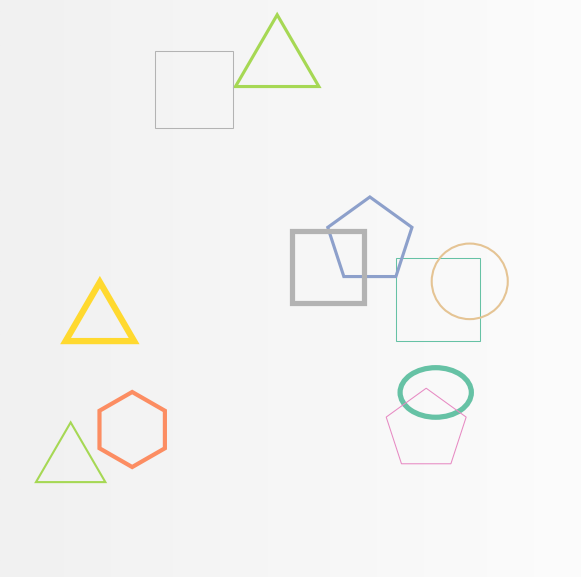[{"shape": "square", "thickness": 0.5, "radius": 0.36, "center": [0.754, 0.481]}, {"shape": "oval", "thickness": 2.5, "radius": 0.31, "center": [0.75, 0.32]}, {"shape": "hexagon", "thickness": 2, "radius": 0.32, "center": [0.227, 0.255]}, {"shape": "pentagon", "thickness": 1.5, "radius": 0.38, "center": [0.636, 0.582]}, {"shape": "pentagon", "thickness": 0.5, "radius": 0.36, "center": [0.733, 0.255]}, {"shape": "triangle", "thickness": 1, "radius": 0.34, "center": [0.122, 0.199]}, {"shape": "triangle", "thickness": 1.5, "radius": 0.41, "center": [0.477, 0.891]}, {"shape": "triangle", "thickness": 3, "radius": 0.34, "center": [0.172, 0.443]}, {"shape": "circle", "thickness": 1, "radius": 0.33, "center": [0.808, 0.512]}, {"shape": "square", "thickness": 2.5, "radius": 0.31, "center": [0.564, 0.537]}, {"shape": "square", "thickness": 0.5, "radius": 0.33, "center": [0.334, 0.844]}]